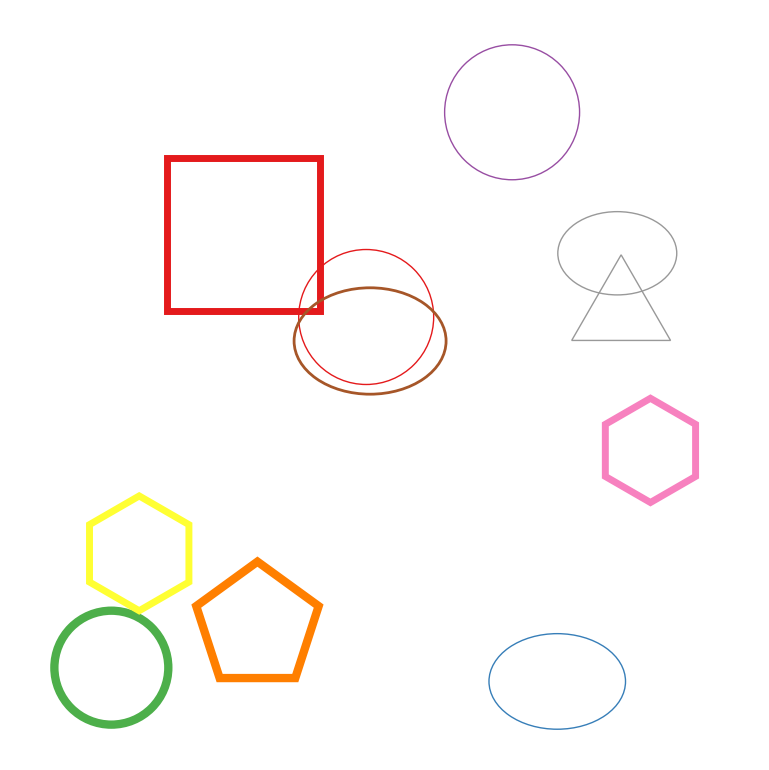[{"shape": "circle", "thickness": 0.5, "radius": 0.44, "center": [0.476, 0.588]}, {"shape": "square", "thickness": 2.5, "radius": 0.5, "center": [0.316, 0.696]}, {"shape": "oval", "thickness": 0.5, "radius": 0.44, "center": [0.724, 0.115]}, {"shape": "circle", "thickness": 3, "radius": 0.37, "center": [0.145, 0.133]}, {"shape": "circle", "thickness": 0.5, "radius": 0.44, "center": [0.665, 0.854]}, {"shape": "pentagon", "thickness": 3, "radius": 0.42, "center": [0.334, 0.187]}, {"shape": "hexagon", "thickness": 2.5, "radius": 0.37, "center": [0.181, 0.281]}, {"shape": "oval", "thickness": 1, "radius": 0.49, "center": [0.481, 0.557]}, {"shape": "hexagon", "thickness": 2.5, "radius": 0.34, "center": [0.845, 0.415]}, {"shape": "oval", "thickness": 0.5, "radius": 0.39, "center": [0.802, 0.671]}, {"shape": "triangle", "thickness": 0.5, "radius": 0.37, "center": [0.807, 0.595]}]